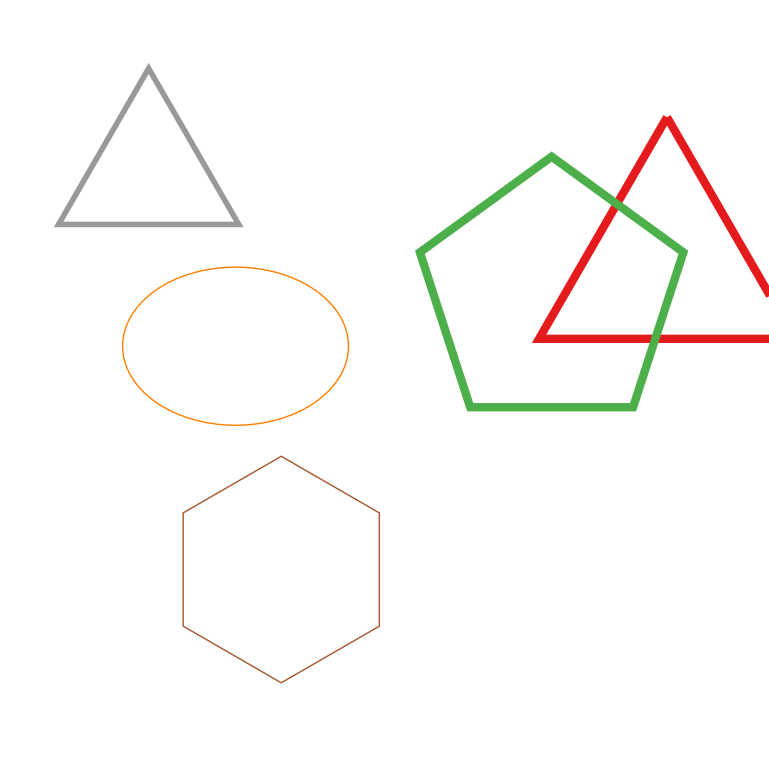[{"shape": "triangle", "thickness": 3, "radius": 0.96, "center": [0.866, 0.656]}, {"shape": "pentagon", "thickness": 3, "radius": 0.9, "center": [0.716, 0.617]}, {"shape": "oval", "thickness": 0.5, "radius": 0.73, "center": [0.306, 0.55]}, {"shape": "hexagon", "thickness": 0.5, "radius": 0.74, "center": [0.365, 0.26]}, {"shape": "triangle", "thickness": 2, "radius": 0.68, "center": [0.193, 0.776]}]